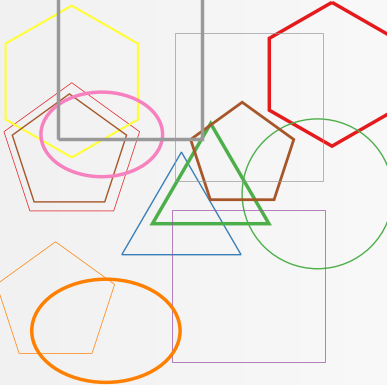[{"shape": "pentagon", "thickness": 0.5, "radius": 0.92, "center": [0.185, 0.601]}, {"shape": "hexagon", "thickness": 2.5, "radius": 0.93, "center": [0.857, 0.807]}, {"shape": "triangle", "thickness": 1, "radius": 0.89, "center": [0.468, 0.427]}, {"shape": "circle", "thickness": 1, "radius": 0.97, "center": [0.819, 0.497]}, {"shape": "triangle", "thickness": 2.5, "radius": 0.87, "center": [0.544, 0.506]}, {"shape": "square", "thickness": 0.5, "radius": 0.99, "center": [0.641, 0.258]}, {"shape": "oval", "thickness": 2.5, "radius": 0.96, "center": [0.273, 0.141]}, {"shape": "pentagon", "thickness": 0.5, "radius": 0.8, "center": [0.143, 0.212]}, {"shape": "hexagon", "thickness": 1.5, "radius": 0.99, "center": [0.185, 0.788]}, {"shape": "pentagon", "thickness": 1, "radius": 0.78, "center": [0.179, 0.601]}, {"shape": "pentagon", "thickness": 2, "radius": 0.7, "center": [0.625, 0.594]}, {"shape": "oval", "thickness": 2.5, "radius": 0.78, "center": [0.263, 0.651]}, {"shape": "square", "thickness": 0.5, "radius": 0.96, "center": [0.643, 0.723]}, {"shape": "square", "thickness": 2.5, "radius": 0.93, "center": [0.335, 0.825]}]